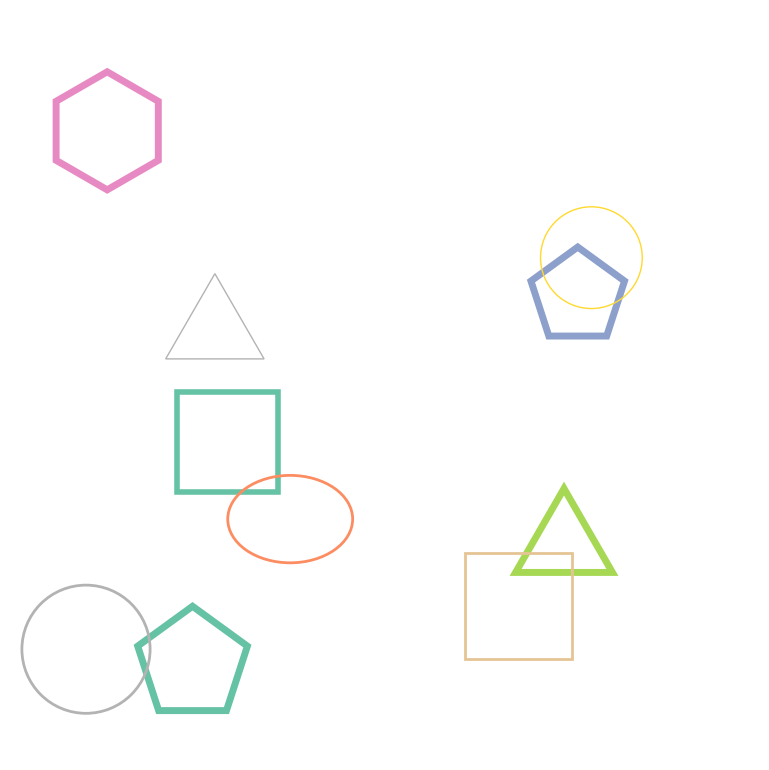[{"shape": "square", "thickness": 2, "radius": 0.33, "center": [0.295, 0.426]}, {"shape": "pentagon", "thickness": 2.5, "radius": 0.37, "center": [0.25, 0.138]}, {"shape": "oval", "thickness": 1, "radius": 0.41, "center": [0.377, 0.326]}, {"shape": "pentagon", "thickness": 2.5, "radius": 0.32, "center": [0.75, 0.615]}, {"shape": "hexagon", "thickness": 2.5, "radius": 0.38, "center": [0.139, 0.83]}, {"shape": "triangle", "thickness": 2.5, "radius": 0.36, "center": [0.732, 0.293]}, {"shape": "circle", "thickness": 0.5, "radius": 0.33, "center": [0.768, 0.665]}, {"shape": "square", "thickness": 1, "radius": 0.35, "center": [0.673, 0.213]}, {"shape": "circle", "thickness": 1, "radius": 0.42, "center": [0.112, 0.157]}, {"shape": "triangle", "thickness": 0.5, "radius": 0.37, "center": [0.279, 0.571]}]